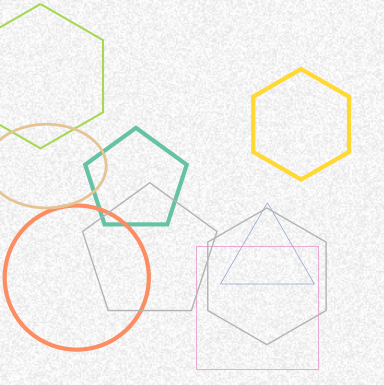[{"shape": "pentagon", "thickness": 3, "radius": 0.69, "center": [0.353, 0.529]}, {"shape": "circle", "thickness": 3, "radius": 0.94, "center": [0.199, 0.279]}, {"shape": "triangle", "thickness": 0.5, "radius": 0.7, "center": [0.695, 0.333]}, {"shape": "square", "thickness": 0.5, "radius": 0.79, "center": [0.667, 0.201]}, {"shape": "hexagon", "thickness": 1.5, "radius": 0.94, "center": [0.105, 0.802]}, {"shape": "hexagon", "thickness": 3, "radius": 0.72, "center": [0.782, 0.677]}, {"shape": "oval", "thickness": 2, "radius": 0.78, "center": [0.121, 0.569]}, {"shape": "pentagon", "thickness": 1, "radius": 0.92, "center": [0.389, 0.342]}, {"shape": "hexagon", "thickness": 1, "radius": 0.89, "center": [0.693, 0.282]}]